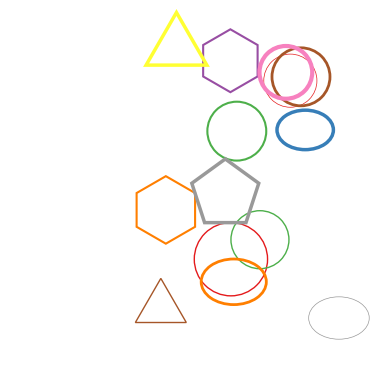[{"shape": "circle", "thickness": 1, "radius": 0.48, "center": [0.6, 0.327]}, {"shape": "circle", "thickness": 0.5, "radius": 0.35, "center": [0.754, 0.79]}, {"shape": "oval", "thickness": 2.5, "radius": 0.37, "center": [0.793, 0.663]}, {"shape": "circle", "thickness": 1.5, "radius": 0.38, "center": [0.615, 0.659]}, {"shape": "circle", "thickness": 1, "radius": 0.38, "center": [0.675, 0.377]}, {"shape": "hexagon", "thickness": 1.5, "radius": 0.41, "center": [0.598, 0.842]}, {"shape": "hexagon", "thickness": 1.5, "radius": 0.44, "center": [0.431, 0.455]}, {"shape": "oval", "thickness": 2, "radius": 0.42, "center": [0.607, 0.268]}, {"shape": "triangle", "thickness": 2.5, "radius": 0.46, "center": [0.458, 0.876]}, {"shape": "triangle", "thickness": 1, "radius": 0.38, "center": [0.418, 0.201]}, {"shape": "circle", "thickness": 2, "radius": 0.38, "center": [0.782, 0.8]}, {"shape": "circle", "thickness": 3, "radius": 0.34, "center": [0.742, 0.812]}, {"shape": "pentagon", "thickness": 2.5, "radius": 0.46, "center": [0.585, 0.496]}, {"shape": "oval", "thickness": 0.5, "radius": 0.39, "center": [0.88, 0.174]}]